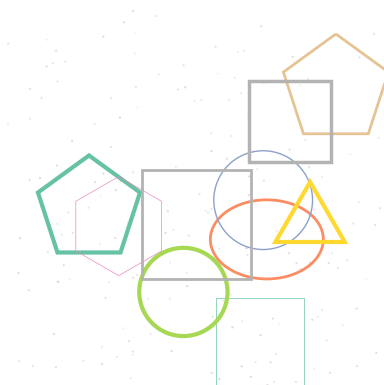[{"shape": "pentagon", "thickness": 3, "radius": 0.7, "center": [0.231, 0.457]}, {"shape": "square", "thickness": 0.5, "radius": 0.57, "center": [0.676, 0.11]}, {"shape": "oval", "thickness": 2, "radius": 0.73, "center": [0.693, 0.378]}, {"shape": "circle", "thickness": 1, "radius": 0.64, "center": [0.684, 0.48]}, {"shape": "hexagon", "thickness": 0.5, "radius": 0.64, "center": [0.308, 0.413]}, {"shape": "circle", "thickness": 3, "radius": 0.57, "center": [0.476, 0.242]}, {"shape": "triangle", "thickness": 3, "radius": 0.52, "center": [0.805, 0.423]}, {"shape": "pentagon", "thickness": 2, "radius": 0.72, "center": [0.872, 0.768]}, {"shape": "square", "thickness": 2, "radius": 0.71, "center": [0.511, 0.416]}, {"shape": "square", "thickness": 2.5, "radius": 0.53, "center": [0.753, 0.684]}]